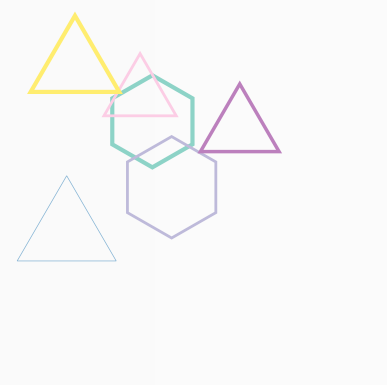[{"shape": "hexagon", "thickness": 3, "radius": 0.6, "center": [0.393, 0.685]}, {"shape": "hexagon", "thickness": 2, "radius": 0.66, "center": [0.443, 0.514]}, {"shape": "triangle", "thickness": 0.5, "radius": 0.74, "center": [0.172, 0.396]}, {"shape": "triangle", "thickness": 2, "radius": 0.54, "center": [0.362, 0.753]}, {"shape": "triangle", "thickness": 2.5, "radius": 0.59, "center": [0.619, 0.665]}, {"shape": "triangle", "thickness": 3, "radius": 0.66, "center": [0.193, 0.827]}]